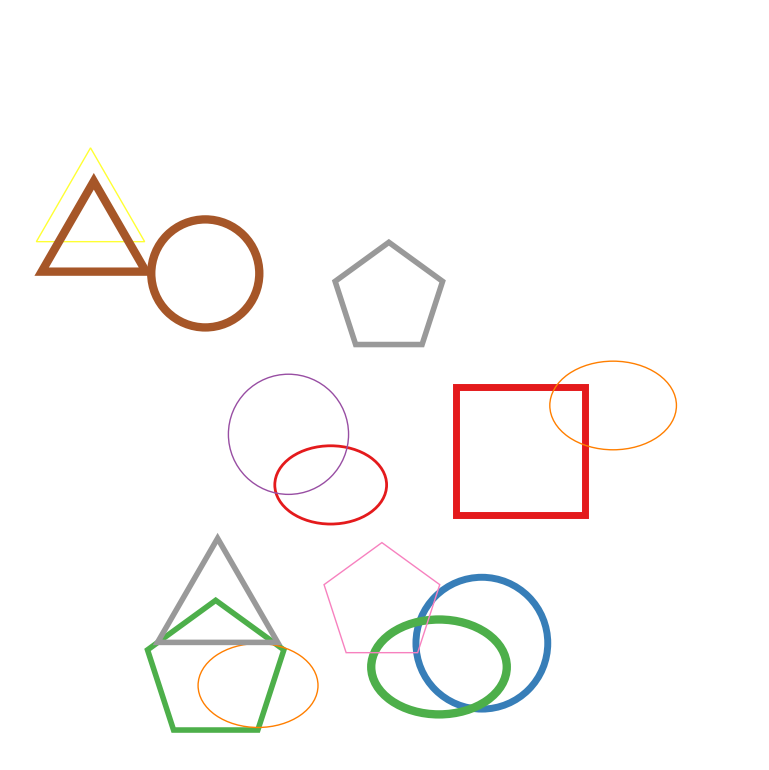[{"shape": "oval", "thickness": 1, "radius": 0.36, "center": [0.429, 0.37]}, {"shape": "square", "thickness": 2.5, "radius": 0.42, "center": [0.676, 0.414]}, {"shape": "circle", "thickness": 2.5, "radius": 0.43, "center": [0.626, 0.165]}, {"shape": "pentagon", "thickness": 2, "radius": 0.47, "center": [0.28, 0.127]}, {"shape": "oval", "thickness": 3, "radius": 0.44, "center": [0.57, 0.134]}, {"shape": "circle", "thickness": 0.5, "radius": 0.39, "center": [0.375, 0.436]}, {"shape": "oval", "thickness": 0.5, "radius": 0.41, "center": [0.796, 0.473]}, {"shape": "oval", "thickness": 0.5, "radius": 0.39, "center": [0.335, 0.11]}, {"shape": "triangle", "thickness": 0.5, "radius": 0.41, "center": [0.118, 0.727]}, {"shape": "circle", "thickness": 3, "radius": 0.35, "center": [0.267, 0.645]}, {"shape": "triangle", "thickness": 3, "radius": 0.39, "center": [0.122, 0.686]}, {"shape": "pentagon", "thickness": 0.5, "radius": 0.4, "center": [0.496, 0.216]}, {"shape": "triangle", "thickness": 2, "radius": 0.45, "center": [0.283, 0.211]}, {"shape": "pentagon", "thickness": 2, "radius": 0.37, "center": [0.505, 0.612]}]